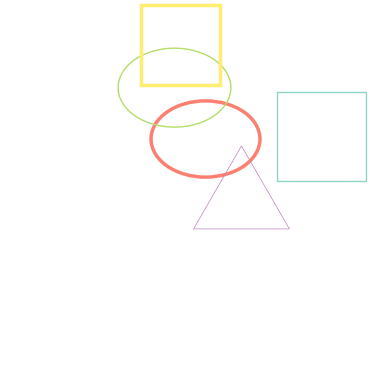[{"shape": "square", "thickness": 1, "radius": 0.58, "center": [0.835, 0.645]}, {"shape": "oval", "thickness": 2.5, "radius": 0.71, "center": [0.534, 0.639]}, {"shape": "oval", "thickness": 1, "radius": 0.73, "center": [0.453, 0.772]}, {"shape": "triangle", "thickness": 0.5, "radius": 0.72, "center": [0.627, 0.477]}, {"shape": "square", "thickness": 2.5, "radius": 0.51, "center": [0.469, 0.883]}]